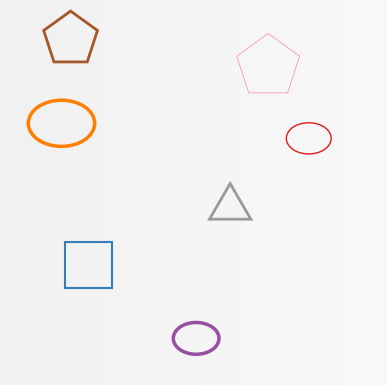[{"shape": "oval", "thickness": 1, "radius": 0.29, "center": [0.797, 0.641]}, {"shape": "square", "thickness": 1.5, "radius": 0.3, "center": [0.228, 0.312]}, {"shape": "oval", "thickness": 2.5, "radius": 0.29, "center": [0.506, 0.121]}, {"shape": "oval", "thickness": 2.5, "radius": 0.43, "center": [0.159, 0.68]}, {"shape": "pentagon", "thickness": 2, "radius": 0.36, "center": [0.182, 0.898]}, {"shape": "pentagon", "thickness": 0.5, "radius": 0.43, "center": [0.692, 0.828]}, {"shape": "triangle", "thickness": 2, "radius": 0.31, "center": [0.594, 0.461]}]